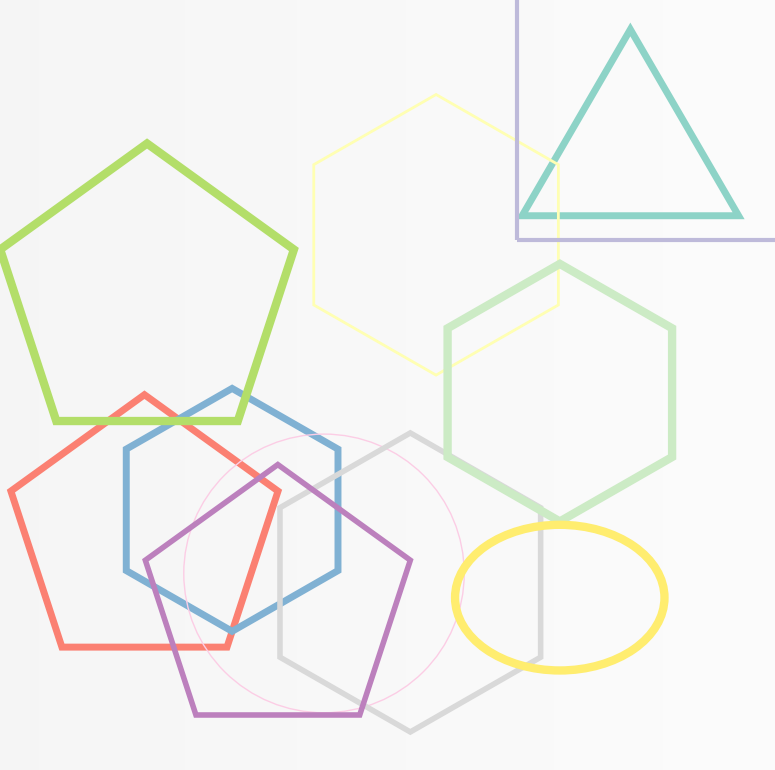[{"shape": "triangle", "thickness": 2.5, "radius": 0.81, "center": [0.813, 0.8]}, {"shape": "hexagon", "thickness": 1, "radius": 0.91, "center": [0.563, 0.695]}, {"shape": "square", "thickness": 1.5, "radius": 0.96, "center": [0.859, 0.88]}, {"shape": "pentagon", "thickness": 2.5, "radius": 0.91, "center": [0.186, 0.306]}, {"shape": "hexagon", "thickness": 2.5, "radius": 0.79, "center": [0.3, 0.338]}, {"shape": "pentagon", "thickness": 3, "radius": 1.0, "center": [0.19, 0.614]}, {"shape": "circle", "thickness": 0.5, "radius": 0.9, "center": [0.418, 0.255]}, {"shape": "hexagon", "thickness": 2, "radius": 0.97, "center": [0.529, 0.244]}, {"shape": "pentagon", "thickness": 2, "radius": 0.9, "center": [0.358, 0.217]}, {"shape": "hexagon", "thickness": 3, "radius": 0.84, "center": [0.722, 0.49]}, {"shape": "oval", "thickness": 3, "radius": 0.68, "center": [0.722, 0.224]}]